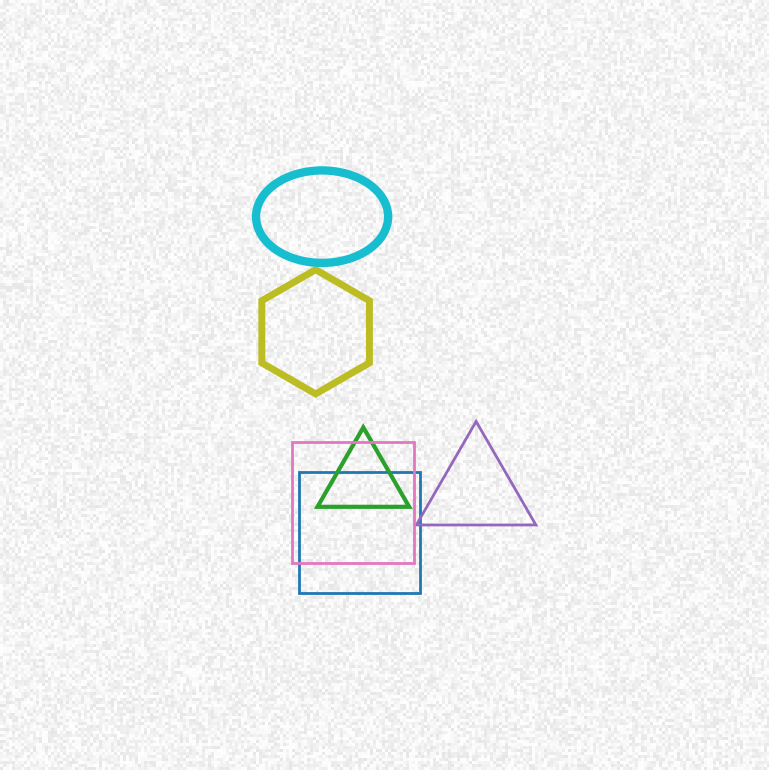[{"shape": "square", "thickness": 1, "radius": 0.39, "center": [0.466, 0.309]}, {"shape": "triangle", "thickness": 1.5, "radius": 0.34, "center": [0.472, 0.376]}, {"shape": "triangle", "thickness": 1, "radius": 0.45, "center": [0.618, 0.363]}, {"shape": "square", "thickness": 1, "radius": 0.4, "center": [0.459, 0.347]}, {"shape": "hexagon", "thickness": 2.5, "radius": 0.4, "center": [0.41, 0.569]}, {"shape": "oval", "thickness": 3, "radius": 0.43, "center": [0.418, 0.719]}]